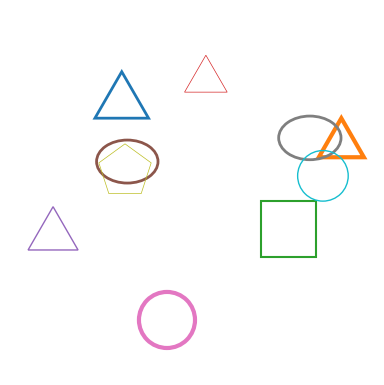[{"shape": "triangle", "thickness": 2, "radius": 0.4, "center": [0.316, 0.733]}, {"shape": "triangle", "thickness": 3, "radius": 0.34, "center": [0.887, 0.625]}, {"shape": "square", "thickness": 1.5, "radius": 0.36, "center": [0.748, 0.405]}, {"shape": "triangle", "thickness": 0.5, "radius": 0.32, "center": [0.535, 0.793]}, {"shape": "triangle", "thickness": 1, "radius": 0.37, "center": [0.138, 0.388]}, {"shape": "oval", "thickness": 2, "radius": 0.4, "center": [0.331, 0.58]}, {"shape": "circle", "thickness": 3, "radius": 0.36, "center": [0.434, 0.169]}, {"shape": "oval", "thickness": 2, "radius": 0.4, "center": [0.805, 0.642]}, {"shape": "pentagon", "thickness": 0.5, "radius": 0.36, "center": [0.325, 0.555]}, {"shape": "circle", "thickness": 1, "radius": 0.33, "center": [0.839, 0.543]}]